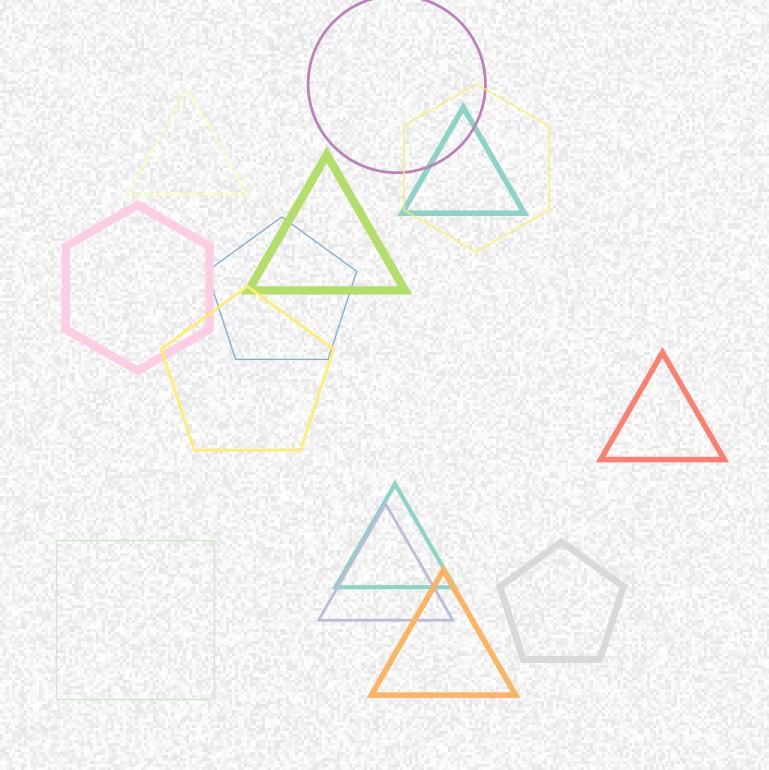[{"shape": "triangle", "thickness": 1.5, "radius": 0.45, "center": [0.513, 0.282]}, {"shape": "triangle", "thickness": 2, "radius": 0.46, "center": [0.602, 0.769]}, {"shape": "triangle", "thickness": 0.5, "radius": 0.45, "center": [0.243, 0.793]}, {"shape": "triangle", "thickness": 1, "radius": 0.5, "center": [0.501, 0.245]}, {"shape": "triangle", "thickness": 2, "radius": 0.46, "center": [0.86, 0.45]}, {"shape": "pentagon", "thickness": 0.5, "radius": 0.51, "center": [0.366, 0.616]}, {"shape": "triangle", "thickness": 2, "radius": 0.54, "center": [0.576, 0.151]}, {"shape": "triangle", "thickness": 3, "radius": 0.59, "center": [0.424, 0.682]}, {"shape": "hexagon", "thickness": 3, "radius": 0.54, "center": [0.179, 0.626]}, {"shape": "pentagon", "thickness": 2.5, "radius": 0.42, "center": [0.729, 0.212]}, {"shape": "circle", "thickness": 1, "radius": 0.58, "center": [0.515, 0.891]}, {"shape": "square", "thickness": 0.5, "radius": 0.51, "center": [0.176, 0.196]}, {"shape": "hexagon", "thickness": 0.5, "radius": 0.54, "center": [0.619, 0.782]}, {"shape": "pentagon", "thickness": 1, "radius": 0.59, "center": [0.321, 0.51]}]